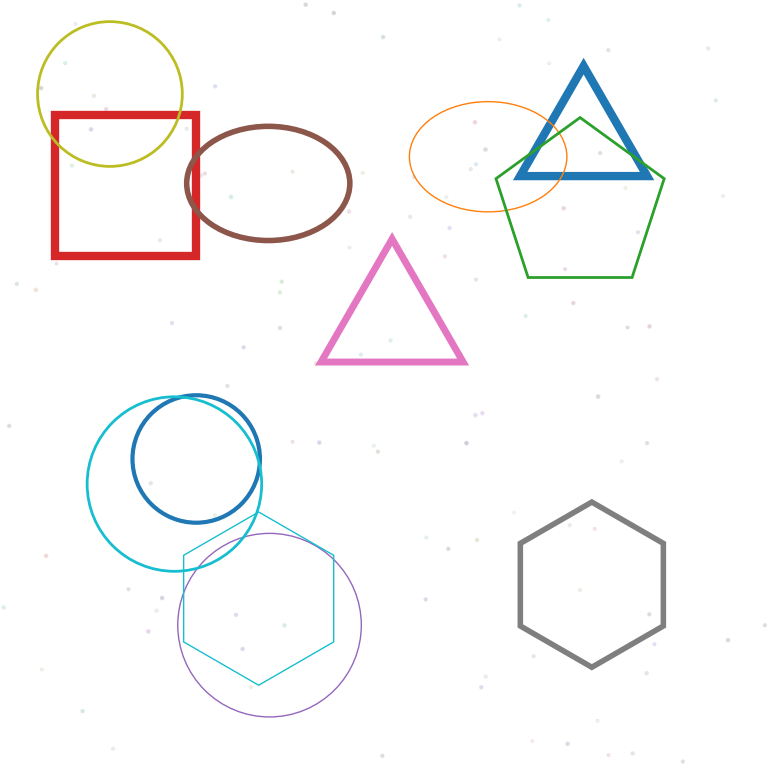[{"shape": "circle", "thickness": 1.5, "radius": 0.41, "center": [0.255, 0.404]}, {"shape": "triangle", "thickness": 3, "radius": 0.48, "center": [0.758, 0.819]}, {"shape": "oval", "thickness": 0.5, "radius": 0.51, "center": [0.634, 0.796]}, {"shape": "pentagon", "thickness": 1, "radius": 0.57, "center": [0.753, 0.732]}, {"shape": "square", "thickness": 3, "radius": 0.46, "center": [0.163, 0.759]}, {"shape": "circle", "thickness": 0.5, "radius": 0.6, "center": [0.35, 0.188]}, {"shape": "oval", "thickness": 2, "radius": 0.53, "center": [0.348, 0.762]}, {"shape": "triangle", "thickness": 2.5, "radius": 0.53, "center": [0.509, 0.583]}, {"shape": "hexagon", "thickness": 2, "radius": 0.54, "center": [0.769, 0.241]}, {"shape": "circle", "thickness": 1, "radius": 0.47, "center": [0.143, 0.878]}, {"shape": "hexagon", "thickness": 0.5, "radius": 0.56, "center": [0.336, 0.223]}, {"shape": "circle", "thickness": 1, "radius": 0.57, "center": [0.226, 0.371]}]